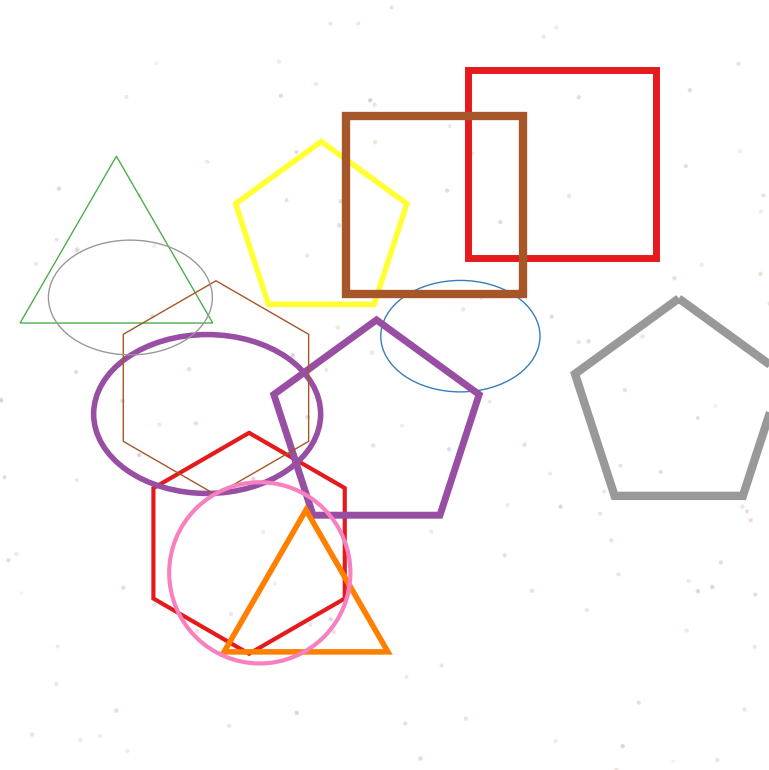[{"shape": "square", "thickness": 2.5, "radius": 0.61, "center": [0.73, 0.787]}, {"shape": "hexagon", "thickness": 1.5, "radius": 0.72, "center": [0.323, 0.294]}, {"shape": "oval", "thickness": 0.5, "radius": 0.52, "center": [0.598, 0.563]}, {"shape": "triangle", "thickness": 0.5, "radius": 0.72, "center": [0.151, 0.653]}, {"shape": "pentagon", "thickness": 2.5, "radius": 0.7, "center": [0.489, 0.444]}, {"shape": "oval", "thickness": 2, "radius": 0.74, "center": [0.269, 0.462]}, {"shape": "triangle", "thickness": 2, "radius": 0.61, "center": [0.397, 0.215]}, {"shape": "pentagon", "thickness": 2, "radius": 0.58, "center": [0.417, 0.699]}, {"shape": "square", "thickness": 3, "radius": 0.58, "center": [0.564, 0.733]}, {"shape": "hexagon", "thickness": 0.5, "radius": 0.7, "center": [0.28, 0.496]}, {"shape": "circle", "thickness": 1.5, "radius": 0.59, "center": [0.337, 0.256]}, {"shape": "pentagon", "thickness": 3, "radius": 0.71, "center": [0.881, 0.471]}, {"shape": "oval", "thickness": 0.5, "radius": 0.53, "center": [0.169, 0.614]}]